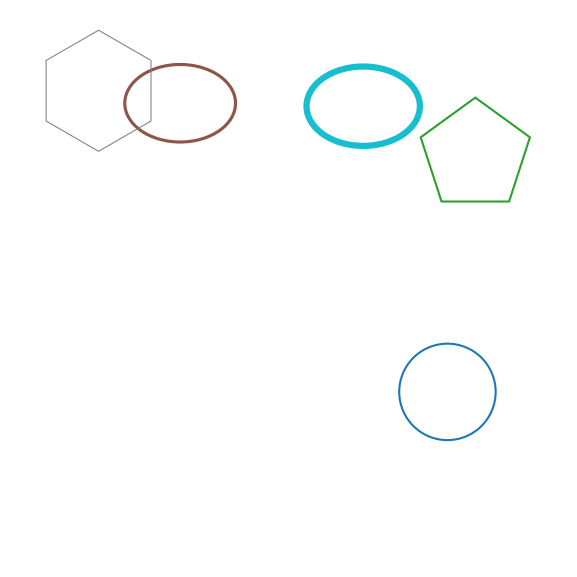[{"shape": "circle", "thickness": 1, "radius": 0.42, "center": [0.775, 0.321]}, {"shape": "pentagon", "thickness": 1, "radius": 0.5, "center": [0.823, 0.731]}, {"shape": "oval", "thickness": 1.5, "radius": 0.48, "center": [0.312, 0.82]}, {"shape": "hexagon", "thickness": 0.5, "radius": 0.52, "center": [0.171, 0.842]}, {"shape": "oval", "thickness": 3, "radius": 0.49, "center": [0.629, 0.815]}]